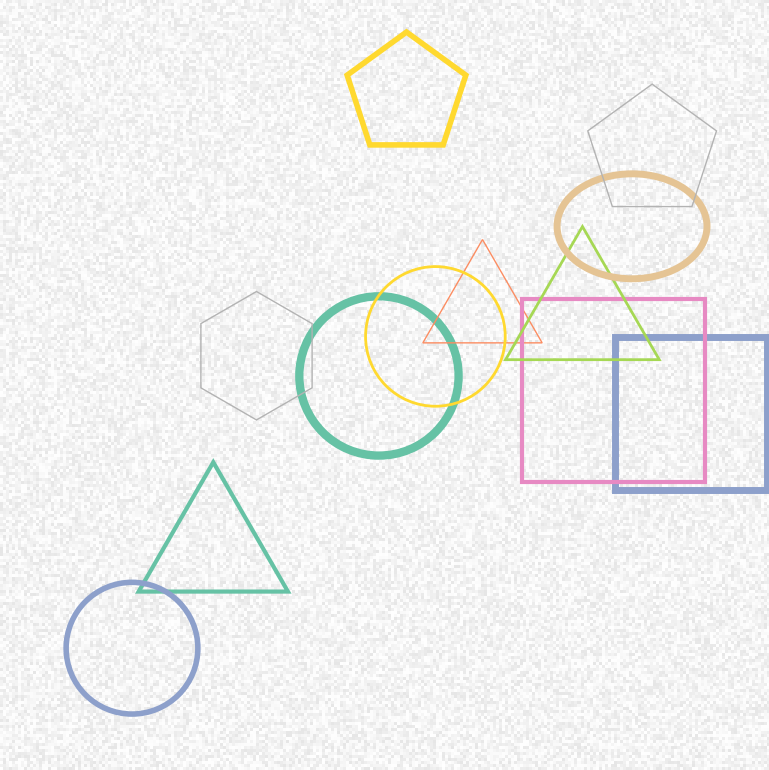[{"shape": "triangle", "thickness": 1.5, "radius": 0.56, "center": [0.277, 0.288]}, {"shape": "circle", "thickness": 3, "radius": 0.52, "center": [0.492, 0.512]}, {"shape": "triangle", "thickness": 0.5, "radius": 0.45, "center": [0.627, 0.599]}, {"shape": "circle", "thickness": 2, "radius": 0.43, "center": [0.171, 0.158]}, {"shape": "square", "thickness": 2.5, "radius": 0.5, "center": [0.898, 0.463]}, {"shape": "square", "thickness": 1.5, "radius": 0.6, "center": [0.797, 0.493]}, {"shape": "triangle", "thickness": 1, "radius": 0.58, "center": [0.756, 0.591]}, {"shape": "circle", "thickness": 1, "radius": 0.45, "center": [0.565, 0.563]}, {"shape": "pentagon", "thickness": 2, "radius": 0.41, "center": [0.528, 0.877]}, {"shape": "oval", "thickness": 2.5, "radius": 0.49, "center": [0.821, 0.706]}, {"shape": "hexagon", "thickness": 0.5, "radius": 0.42, "center": [0.333, 0.538]}, {"shape": "pentagon", "thickness": 0.5, "radius": 0.44, "center": [0.847, 0.803]}]